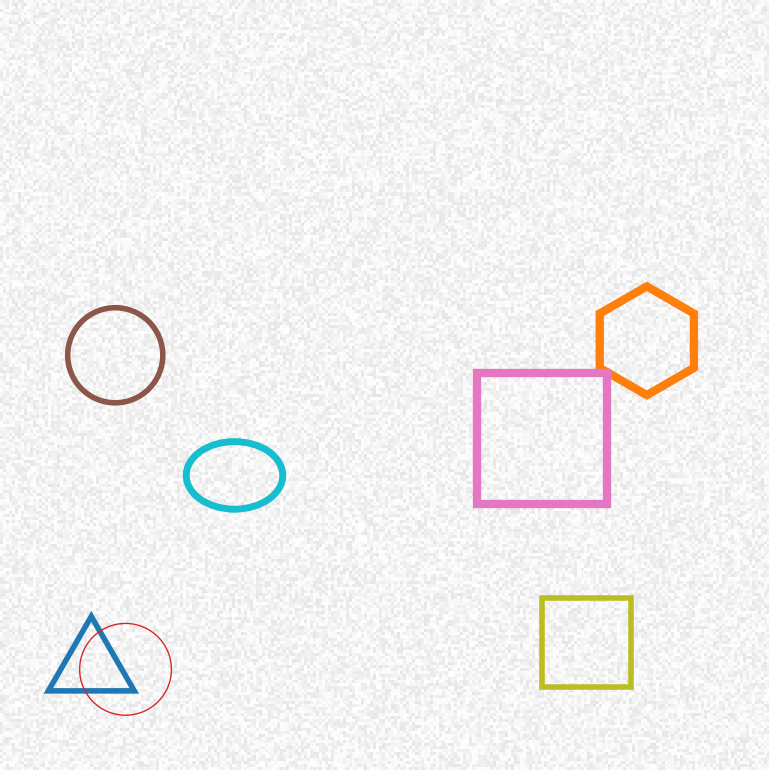[{"shape": "triangle", "thickness": 2, "radius": 0.32, "center": [0.119, 0.135]}, {"shape": "hexagon", "thickness": 3, "radius": 0.35, "center": [0.84, 0.557]}, {"shape": "circle", "thickness": 0.5, "radius": 0.3, "center": [0.163, 0.131]}, {"shape": "circle", "thickness": 2, "radius": 0.31, "center": [0.15, 0.539]}, {"shape": "square", "thickness": 3, "radius": 0.42, "center": [0.704, 0.431]}, {"shape": "square", "thickness": 2, "radius": 0.29, "center": [0.761, 0.166]}, {"shape": "oval", "thickness": 2.5, "radius": 0.31, "center": [0.305, 0.383]}]